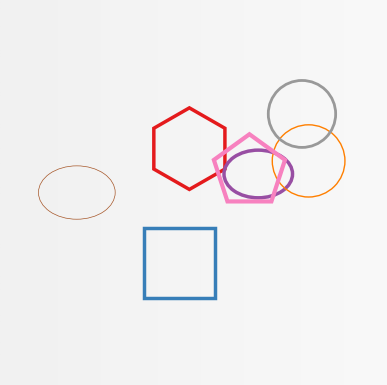[{"shape": "hexagon", "thickness": 2.5, "radius": 0.53, "center": [0.489, 0.614]}, {"shape": "square", "thickness": 2.5, "radius": 0.46, "center": [0.464, 0.316]}, {"shape": "oval", "thickness": 2.5, "radius": 0.44, "center": [0.666, 0.548]}, {"shape": "circle", "thickness": 1, "radius": 0.47, "center": [0.796, 0.582]}, {"shape": "oval", "thickness": 0.5, "radius": 0.5, "center": [0.198, 0.5]}, {"shape": "pentagon", "thickness": 3, "radius": 0.48, "center": [0.644, 0.555]}, {"shape": "circle", "thickness": 2, "radius": 0.43, "center": [0.779, 0.704]}]